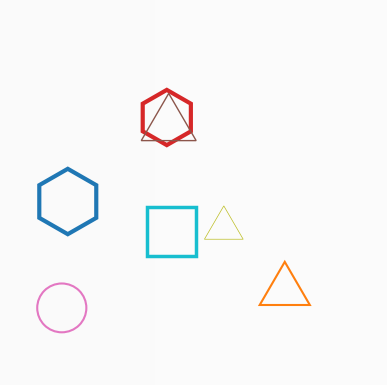[{"shape": "hexagon", "thickness": 3, "radius": 0.42, "center": [0.175, 0.477]}, {"shape": "triangle", "thickness": 1.5, "radius": 0.37, "center": [0.735, 0.245]}, {"shape": "hexagon", "thickness": 3, "radius": 0.36, "center": [0.43, 0.695]}, {"shape": "triangle", "thickness": 1, "radius": 0.41, "center": [0.435, 0.676]}, {"shape": "circle", "thickness": 1.5, "radius": 0.32, "center": [0.159, 0.2]}, {"shape": "triangle", "thickness": 0.5, "radius": 0.29, "center": [0.578, 0.408]}, {"shape": "square", "thickness": 2.5, "radius": 0.32, "center": [0.443, 0.399]}]